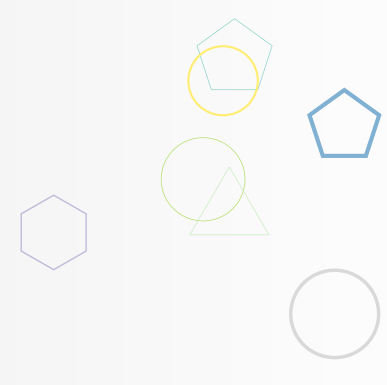[{"shape": "pentagon", "thickness": 0.5, "radius": 0.51, "center": [0.605, 0.849]}, {"shape": "hexagon", "thickness": 1, "radius": 0.48, "center": [0.139, 0.396]}, {"shape": "pentagon", "thickness": 3, "radius": 0.47, "center": [0.889, 0.672]}, {"shape": "circle", "thickness": 0.5, "radius": 0.54, "center": [0.524, 0.534]}, {"shape": "circle", "thickness": 2.5, "radius": 0.57, "center": [0.864, 0.185]}, {"shape": "triangle", "thickness": 0.5, "radius": 0.59, "center": [0.592, 0.449]}, {"shape": "circle", "thickness": 1.5, "radius": 0.45, "center": [0.576, 0.79]}]